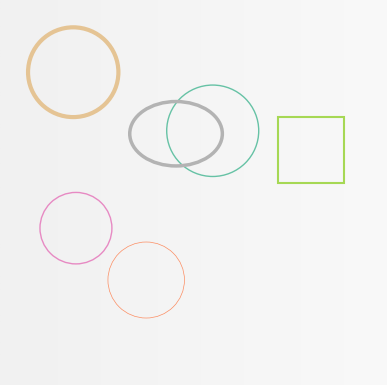[{"shape": "circle", "thickness": 1, "radius": 0.59, "center": [0.549, 0.66]}, {"shape": "circle", "thickness": 0.5, "radius": 0.49, "center": [0.377, 0.273]}, {"shape": "circle", "thickness": 1, "radius": 0.46, "center": [0.196, 0.407]}, {"shape": "square", "thickness": 1.5, "radius": 0.43, "center": [0.803, 0.61]}, {"shape": "circle", "thickness": 3, "radius": 0.58, "center": [0.189, 0.812]}, {"shape": "oval", "thickness": 2.5, "radius": 0.6, "center": [0.454, 0.653]}]